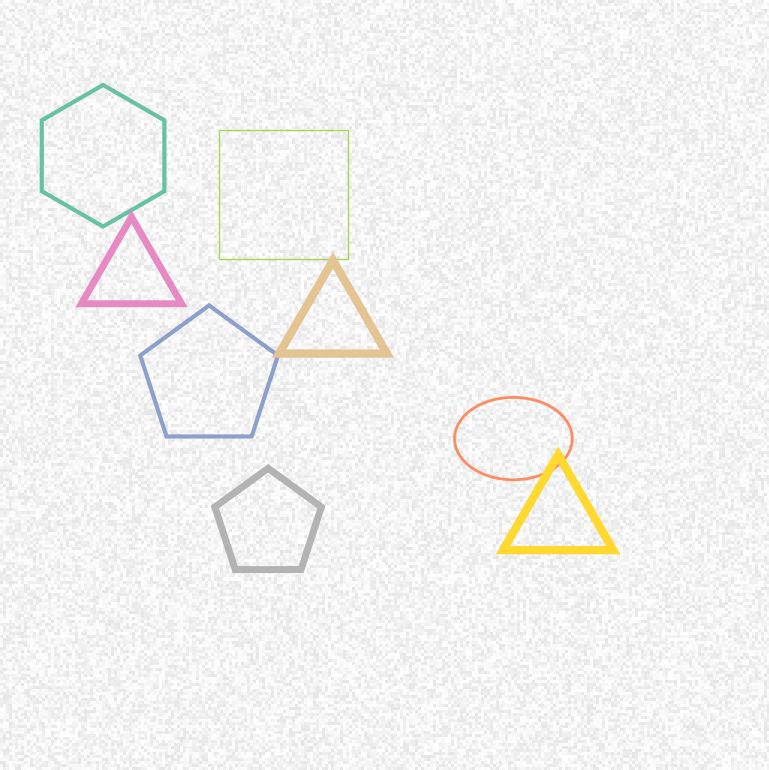[{"shape": "hexagon", "thickness": 1.5, "radius": 0.46, "center": [0.134, 0.798]}, {"shape": "oval", "thickness": 1, "radius": 0.38, "center": [0.667, 0.43]}, {"shape": "pentagon", "thickness": 1.5, "radius": 0.47, "center": [0.272, 0.509]}, {"shape": "triangle", "thickness": 2.5, "radius": 0.38, "center": [0.171, 0.643]}, {"shape": "square", "thickness": 0.5, "radius": 0.42, "center": [0.368, 0.748]}, {"shape": "triangle", "thickness": 3, "radius": 0.41, "center": [0.725, 0.327]}, {"shape": "triangle", "thickness": 3, "radius": 0.4, "center": [0.433, 0.581]}, {"shape": "pentagon", "thickness": 2.5, "radius": 0.36, "center": [0.348, 0.319]}]